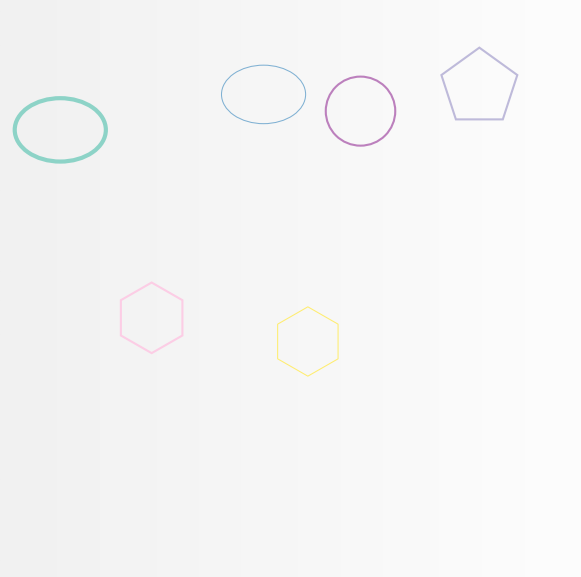[{"shape": "oval", "thickness": 2, "radius": 0.39, "center": [0.104, 0.774]}, {"shape": "pentagon", "thickness": 1, "radius": 0.34, "center": [0.825, 0.848]}, {"shape": "oval", "thickness": 0.5, "radius": 0.36, "center": [0.453, 0.836]}, {"shape": "hexagon", "thickness": 1, "radius": 0.31, "center": [0.261, 0.449]}, {"shape": "circle", "thickness": 1, "radius": 0.3, "center": [0.62, 0.807]}, {"shape": "hexagon", "thickness": 0.5, "radius": 0.3, "center": [0.53, 0.408]}]